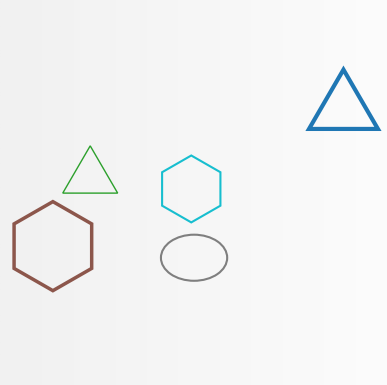[{"shape": "triangle", "thickness": 3, "radius": 0.51, "center": [0.886, 0.716]}, {"shape": "triangle", "thickness": 1, "radius": 0.41, "center": [0.233, 0.539]}, {"shape": "hexagon", "thickness": 2.5, "radius": 0.58, "center": [0.136, 0.361]}, {"shape": "oval", "thickness": 1.5, "radius": 0.43, "center": [0.501, 0.331]}, {"shape": "hexagon", "thickness": 1.5, "radius": 0.43, "center": [0.494, 0.509]}]